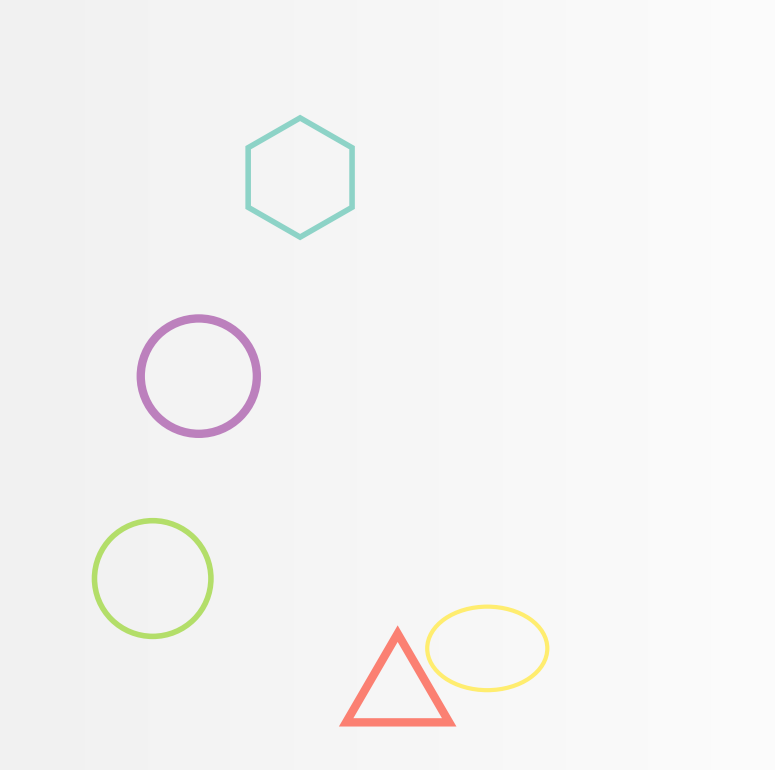[{"shape": "hexagon", "thickness": 2, "radius": 0.39, "center": [0.387, 0.769]}, {"shape": "triangle", "thickness": 3, "radius": 0.38, "center": [0.513, 0.1]}, {"shape": "circle", "thickness": 2, "radius": 0.38, "center": [0.197, 0.249]}, {"shape": "circle", "thickness": 3, "radius": 0.37, "center": [0.257, 0.512]}, {"shape": "oval", "thickness": 1.5, "radius": 0.39, "center": [0.629, 0.158]}]